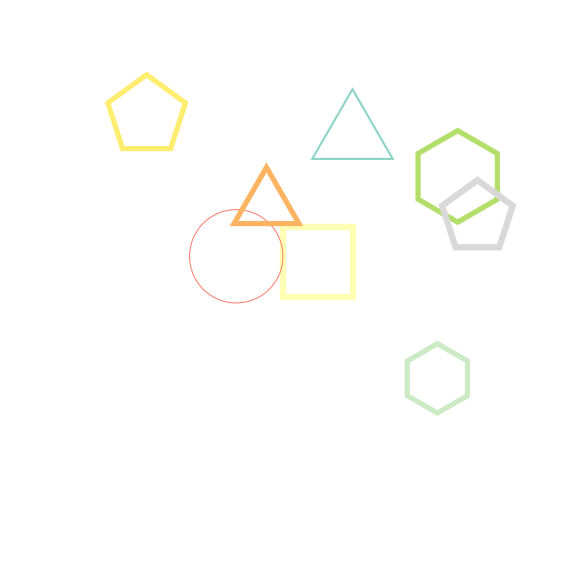[{"shape": "triangle", "thickness": 1, "radius": 0.4, "center": [0.61, 0.764]}, {"shape": "square", "thickness": 3, "radius": 0.3, "center": [0.55, 0.545]}, {"shape": "circle", "thickness": 0.5, "radius": 0.4, "center": [0.409, 0.555]}, {"shape": "triangle", "thickness": 2.5, "radius": 0.32, "center": [0.461, 0.644]}, {"shape": "hexagon", "thickness": 2.5, "radius": 0.4, "center": [0.793, 0.694]}, {"shape": "pentagon", "thickness": 3, "radius": 0.32, "center": [0.827, 0.623]}, {"shape": "hexagon", "thickness": 2.5, "radius": 0.3, "center": [0.757, 0.344]}, {"shape": "pentagon", "thickness": 2.5, "radius": 0.35, "center": [0.254, 0.799]}]